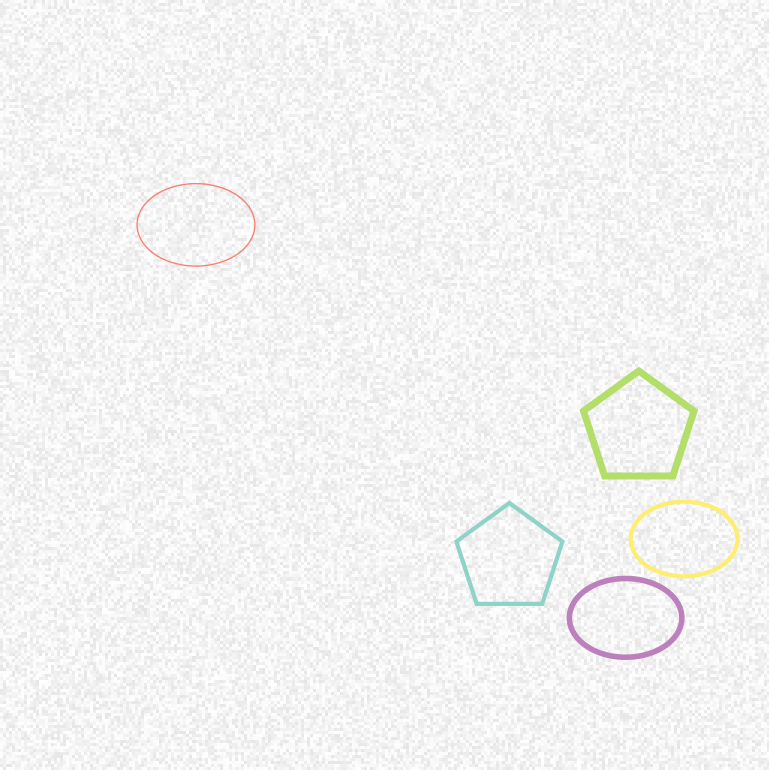[{"shape": "pentagon", "thickness": 1.5, "radius": 0.36, "center": [0.662, 0.274]}, {"shape": "oval", "thickness": 0.5, "radius": 0.38, "center": [0.255, 0.708]}, {"shape": "pentagon", "thickness": 2.5, "radius": 0.38, "center": [0.83, 0.443]}, {"shape": "oval", "thickness": 2, "radius": 0.37, "center": [0.812, 0.198]}, {"shape": "oval", "thickness": 1.5, "radius": 0.35, "center": [0.888, 0.3]}]